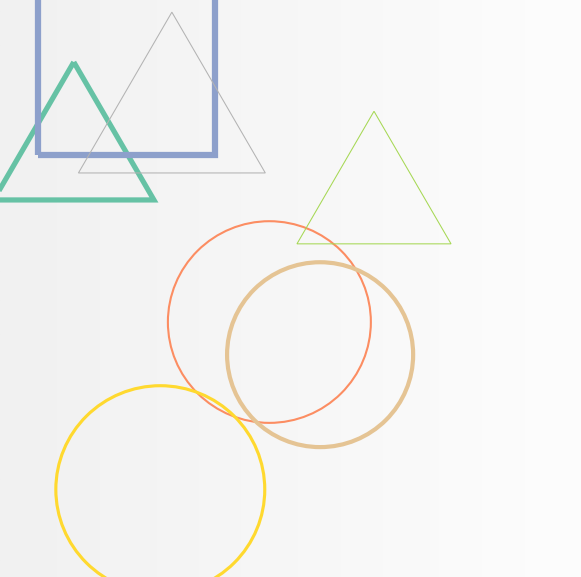[{"shape": "triangle", "thickness": 2.5, "radius": 0.8, "center": [0.127, 0.732]}, {"shape": "circle", "thickness": 1, "radius": 0.87, "center": [0.463, 0.441]}, {"shape": "square", "thickness": 3, "radius": 0.76, "center": [0.218, 0.882]}, {"shape": "triangle", "thickness": 0.5, "radius": 0.77, "center": [0.643, 0.653]}, {"shape": "circle", "thickness": 1.5, "radius": 0.9, "center": [0.276, 0.152]}, {"shape": "circle", "thickness": 2, "radius": 0.8, "center": [0.551, 0.385]}, {"shape": "triangle", "thickness": 0.5, "radius": 0.93, "center": [0.296, 0.792]}]